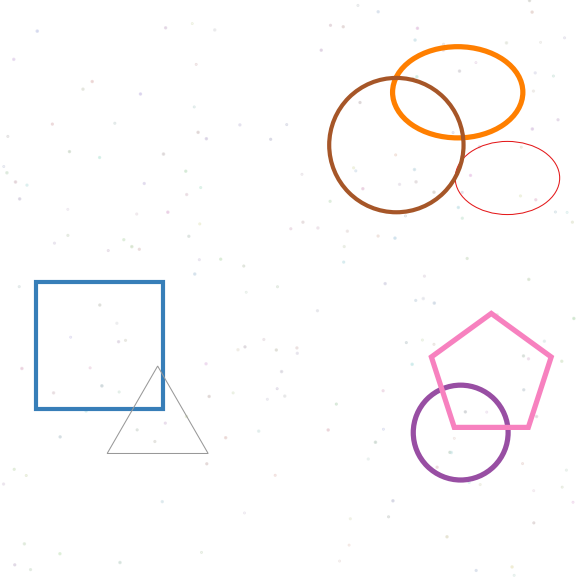[{"shape": "oval", "thickness": 0.5, "radius": 0.45, "center": [0.879, 0.691]}, {"shape": "square", "thickness": 2, "radius": 0.55, "center": [0.172, 0.4]}, {"shape": "circle", "thickness": 2.5, "radius": 0.41, "center": [0.798, 0.25]}, {"shape": "oval", "thickness": 2.5, "radius": 0.56, "center": [0.793, 0.839]}, {"shape": "circle", "thickness": 2, "radius": 0.58, "center": [0.686, 0.748]}, {"shape": "pentagon", "thickness": 2.5, "radius": 0.55, "center": [0.851, 0.347]}, {"shape": "triangle", "thickness": 0.5, "radius": 0.5, "center": [0.273, 0.264]}]